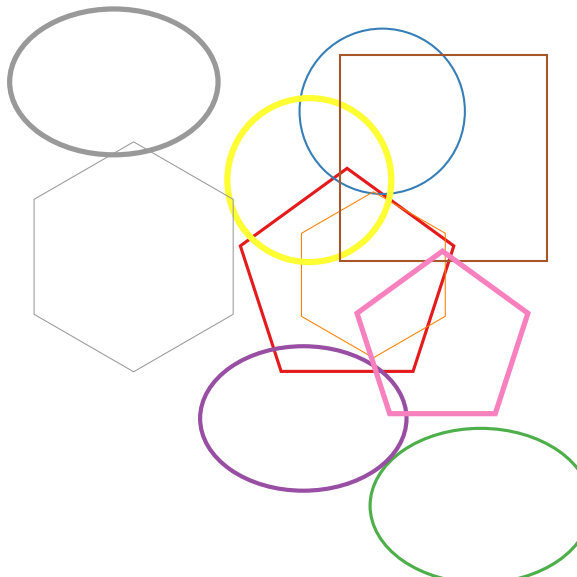[{"shape": "pentagon", "thickness": 1.5, "radius": 0.97, "center": [0.601, 0.513]}, {"shape": "circle", "thickness": 1, "radius": 0.72, "center": [0.662, 0.806]}, {"shape": "oval", "thickness": 1.5, "radius": 0.96, "center": [0.832, 0.123]}, {"shape": "oval", "thickness": 2, "radius": 0.89, "center": [0.525, 0.275]}, {"shape": "hexagon", "thickness": 0.5, "radius": 0.72, "center": [0.647, 0.523]}, {"shape": "circle", "thickness": 3, "radius": 0.71, "center": [0.536, 0.687]}, {"shape": "square", "thickness": 1, "radius": 0.89, "center": [0.768, 0.726]}, {"shape": "pentagon", "thickness": 2.5, "radius": 0.78, "center": [0.766, 0.409]}, {"shape": "oval", "thickness": 2.5, "radius": 0.9, "center": [0.197, 0.857]}, {"shape": "hexagon", "thickness": 0.5, "radius": 1.0, "center": [0.231, 0.554]}]